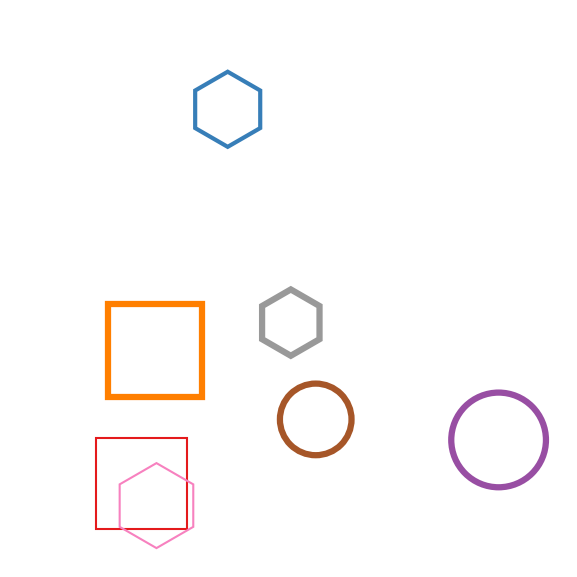[{"shape": "square", "thickness": 1, "radius": 0.39, "center": [0.245, 0.161]}, {"shape": "hexagon", "thickness": 2, "radius": 0.33, "center": [0.394, 0.81]}, {"shape": "circle", "thickness": 3, "radius": 0.41, "center": [0.863, 0.237]}, {"shape": "square", "thickness": 3, "radius": 0.41, "center": [0.268, 0.392]}, {"shape": "circle", "thickness": 3, "radius": 0.31, "center": [0.547, 0.273]}, {"shape": "hexagon", "thickness": 1, "radius": 0.37, "center": [0.271, 0.124]}, {"shape": "hexagon", "thickness": 3, "radius": 0.29, "center": [0.504, 0.441]}]